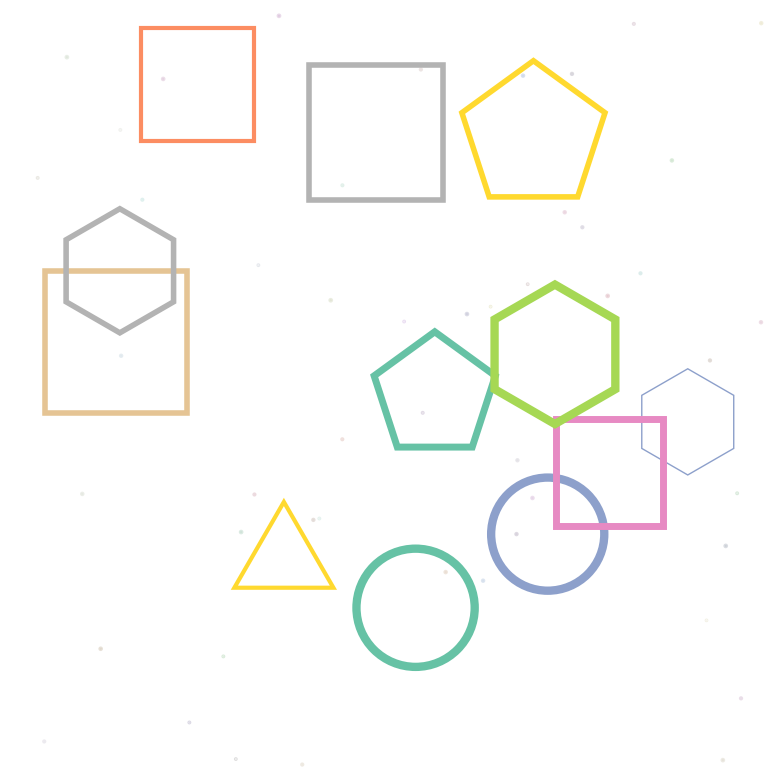[{"shape": "circle", "thickness": 3, "radius": 0.38, "center": [0.54, 0.211]}, {"shape": "pentagon", "thickness": 2.5, "radius": 0.41, "center": [0.565, 0.486]}, {"shape": "square", "thickness": 1.5, "radius": 0.37, "center": [0.257, 0.89]}, {"shape": "circle", "thickness": 3, "radius": 0.37, "center": [0.711, 0.306]}, {"shape": "hexagon", "thickness": 0.5, "radius": 0.34, "center": [0.893, 0.452]}, {"shape": "square", "thickness": 2.5, "radius": 0.35, "center": [0.792, 0.386]}, {"shape": "hexagon", "thickness": 3, "radius": 0.45, "center": [0.721, 0.54]}, {"shape": "triangle", "thickness": 1.5, "radius": 0.37, "center": [0.369, 0.274]}, {"shape": "pentagon", "thickness": 2, "radius": 0.49, "center": [0.693, 0.823]}, {"shape": "square", "thickness": 2, "radius": 0.46, "center": [0.15, 0.556]}, {"shape": "hexagon", "thickness": 2, "radius": 0.4, "center": [0.156, 0.648]}, {"shape": "square", "thickness": 2, "radius": 0.44, "center": [0.488, 0.828]}]